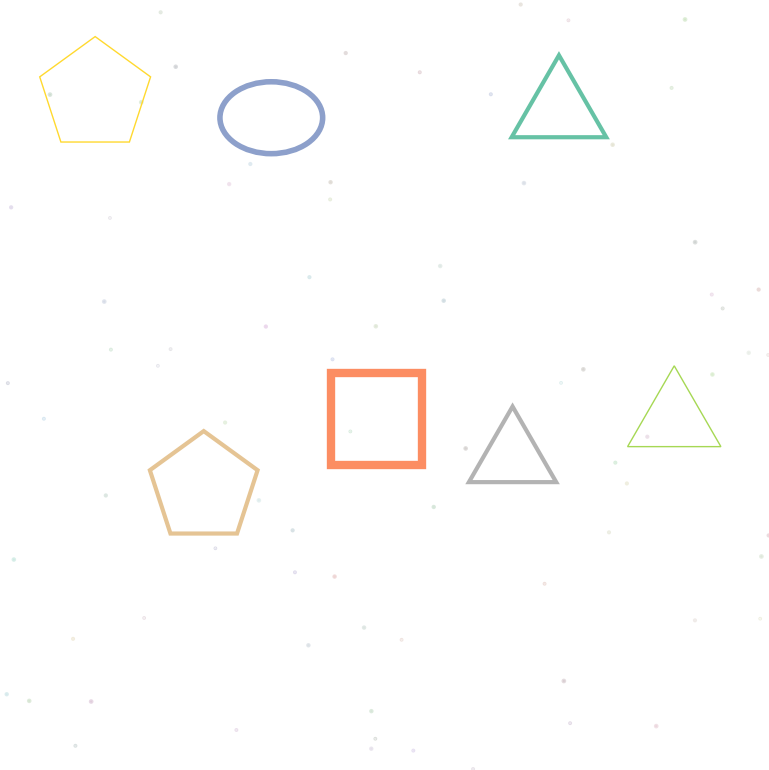[{"shape": "triangle", "thickness": 1.5, "radius": 0.35, "center": [0.726, 0.857]}, {"shape": "square", "thickness": 3, "radius": 0.3, "center": [0.489, 0.456]}, {"shape": "oval", "thickness": 2, "radius": 0.33, "center": [0.352, 0.847]}, {"shape": "triangle", "thickness": 0.5, "radius": 0.35, "center": [0.876, 0.455]}, {"shape": "pentagon", "thickness": 0.5, "radius": 0.38, "center": [0.124, 0.877]}, {"shape": "pentagon", "thickness": 1.5, "radius": 0.37, "center": [0.265, 0.367]}, {"shape": "triangle", "thickness": 1.5, "radius": 0.33, "center": [0.666, 0.407]}]